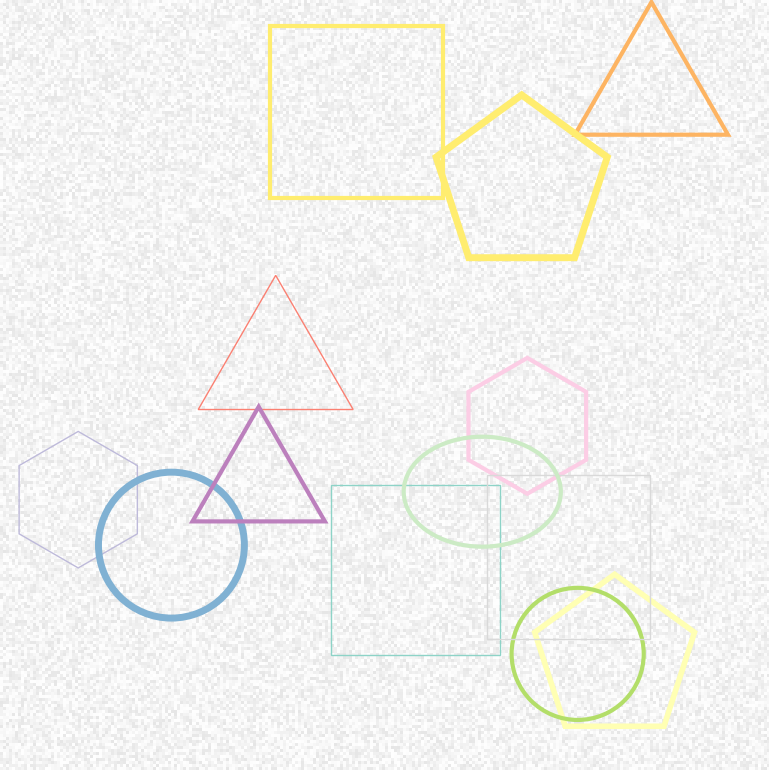[{"shape": "square", "thickness": 0.5, "radius": 0.55, "center": [0.54, 0.26]}, {"shape": "pentagon", "thickness": 2, "radius": 0.55, "center": [0.798, 0.145]}, {"shape": "hexagon", "thickness": 0.5, "radius": 0.44, "center": [0.102, 0.351]}, {"shape": "triangle", "thickness": 0.5, "radius": 0.58, "center": [0.358, 0.526]}, {"shape": "circle", "thickness": 2.5, "radius": 0.47, "center": [0.223, 0.292]}, {"shape": "triangle", "thickness": 1.5, "radius": 0.57, "center": [0.846, 0.882]}, {"shape": "circle", "thickness": 1.5, "radius": 0.43, "center": [0.75, 0.151]}, {"shape": "hexagon", "thickness": 1.5, "radius": 0.44, "center": [0.685, 0.447]}, {"shape": "square", "thickness": 0.5, "radius": 0.53, "center": [0.739, 0.277]}, {"shape": "triangle", "thickness": 1.5, "radius": 0.5, "center": [0.336, 0.373]}, {"shape": "oval", "thickness": 1.5, "radius": 0.51, "center": [0.626, 0.361]}, {"shape": "pentagon", "thickness": 2.5, "radius": 0.58, "center": [0.678, 0.76]}, {"shape": "square", "thickness": 1.5, "radius": 0.56, "center": [0.463, 0.855]}]